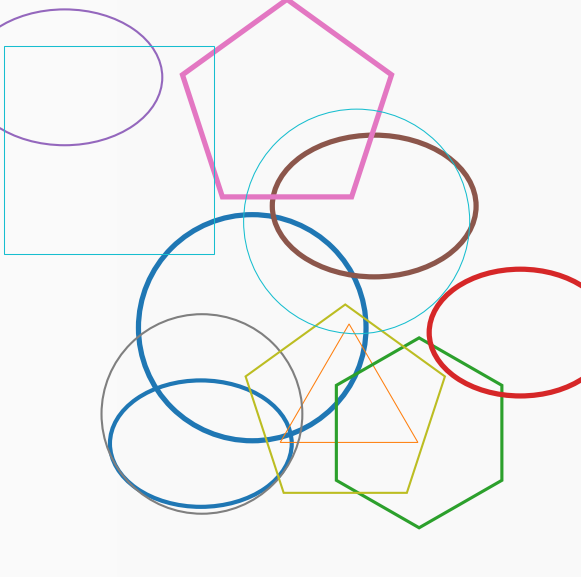[{"shape": "oval", "thickness": 2, "radius": 0.78, "center": [0.346, 0.231]}, {"shape": "circle", "thickness": 2.5, "radius": 0.98, "center": [0.434, 0.432]}, {"shape": "triangle", "thickness": 0.5, "radius": 0.68, "center": [0.601, 0.301]}, {"shape": "hexagon", "thickness": 1.5, "radius": 0.82, "center": [0.721, 0.25]}, {"shape": "oval", "thickness": 2.5, "radius": 0.78, "center": [0.895, 0.423]}, {"shape": "oval", "thickness": 1, "radius": 0.84, "center": [0.111, 0.865]}, {"shape": "oval", "thickness": 2.5, "radius": 0.88, "center": [0.644, 0.642]}, {"shape": "pentagon", "thickness": 2.5, "radius": 0.95, "center": [0.494, 0.811]}, {"shape": "circle", "thickness": 1, "radius": 0.86, "center": [0.347, 0.282]}, {"shape": "pentagon", "thickness": 1, "radius": 0.9, "center": [0.594, 0.292]}, {"shape": "circle", "thickness": 0.5, "radius": 0.97, "center": [0.614, 0.616]}, {"shape": "square", "thickness": 0.5, "radius": 0.9, "center": [0.187, 0.74]}]